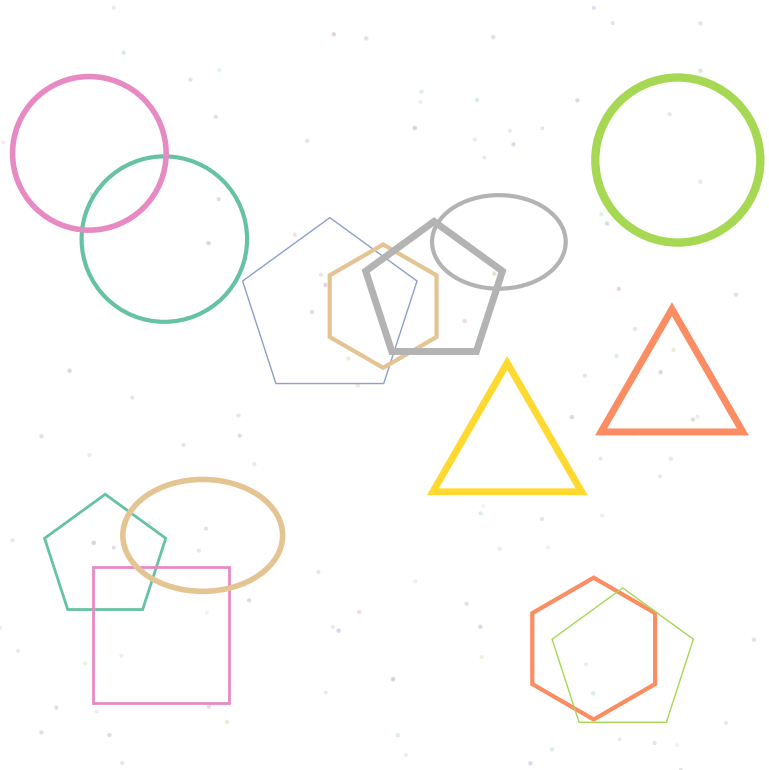[{"shape": "circle", "thickness": 1.5, "radius": 0.54, "center": [0.213, 0.689]}, {"shape": "pentagon", "thickness": 1, "radius": 0.41, "center": [0.137, 0.275]}, {"shape": "triangle", "thickness": 2.5, "radius": 0.53, "center": [0.873, 0.492]}, {"shape": "hexagon", "thickness": 1.5, "radius": 0.46, "center": [0.771, 0.158]}, {"shape": "pentagon", "thickness": 0.5, "radius": 0.6, "center": [0.428, 0.598]}, {"shape": "square", "thickness": 1, "radius": 0.44, "center": [0.209, 0.175]}, {"shape": "circle", "thickness": 2, "radius": 0.5, "center": [0.116, 0.801]}, {"shape": "pentagon", "thickness": 0.5, "radius": 0.48, "center": [0.809, 0.14]}, {"shape": "circle", "thickness": 3, "radius": 0.54, "center": [0.88, 0.792]}, {"shape": "triangle", "thickness": 2.5, "radius": 0.56, "center": [0.659, 0.417]}, {"shape": "hexagon", "thickness": 1.5, "radius": 0.4, "center": [0.498, 0.602]}, {"shape": "oval", "thickness": 2, "radius": 0.52, "center": [0.263, 0.305]}, {"shape": "pentagon", "thickness": 2.5, "radius": 0.47, "center": [0.564, 0.619]}, {"shape": "oval", "thickness": 1.5, "radius": 0.43, "center": [0.648, 0.686]}]